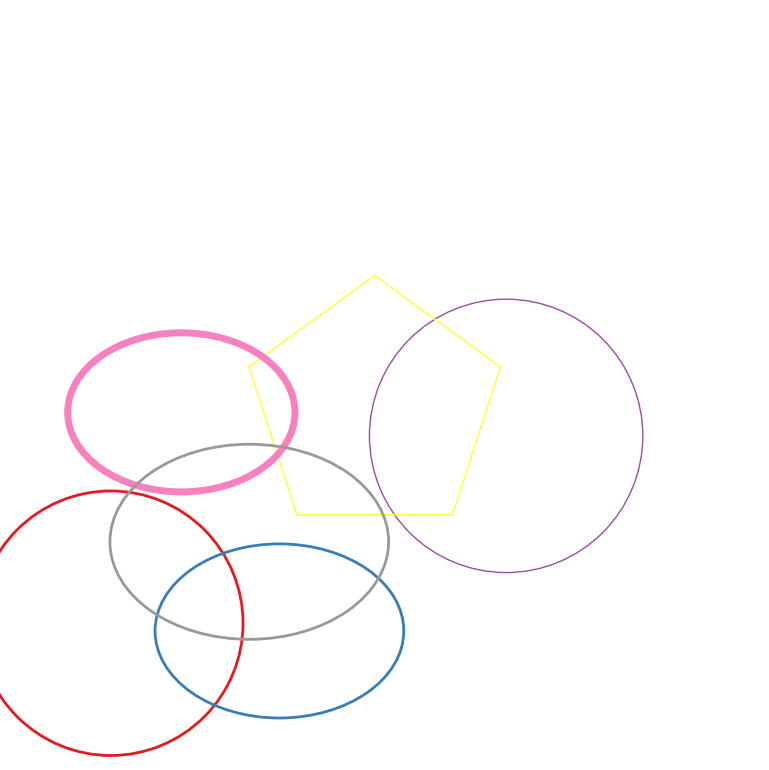[{"shape": "circle", "thickness": 1, "radius": 0.86, "center": [0.144, 0.191]}, {"shape": "oval", "thickness": 1, "radius": 0.81, "center": [0.363, 0.181]}, {"shape": "circle", "thickness": 0.5, "radius": 0.89, "center": [0.657, 0.434]}, {"shape": "pentagon", "thickness": 0.5, "radius": 0.86, "center": [0.486, 0.47]}, {"shape": "oval", "thickness": 2.5, "radius": 0.74, "center": [0.235, 0.464]}, {"shape": "oval", "thickness": 1, "radius": 0.9, "center": [0.324, 0.296]}]